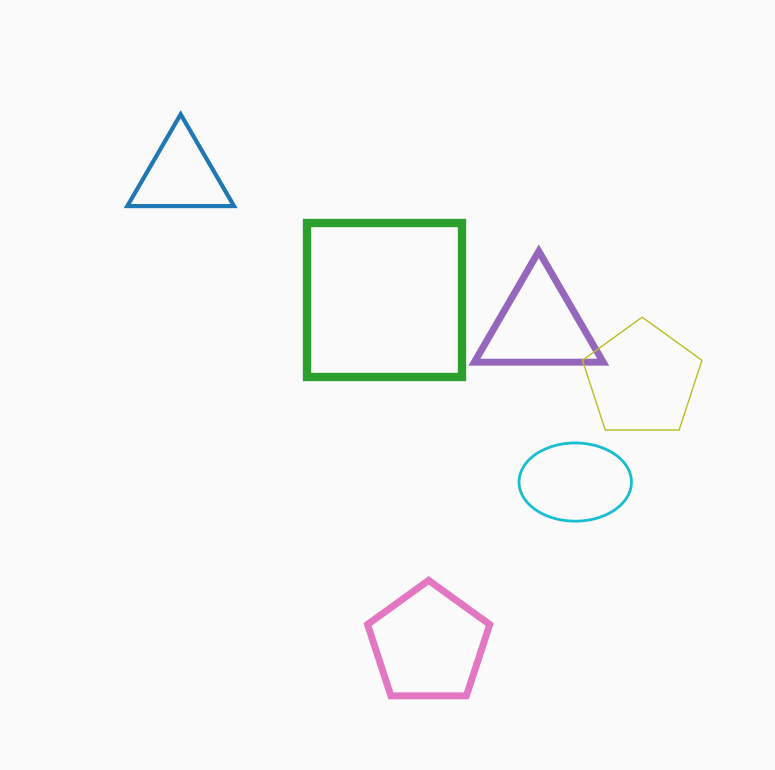[{"shape": "triangle", "thickness": 1.5, "radius": 0.4, "center": [0.233, 0.772]}, {"shape": "square", "thickness": 3, "radius": 0.5, "center": [0.496, 0.61]}, {"shape": "triangle", "thickness": 2.5, "radius": 0.48, "center": [0.695, 0.578]}, {"shape": "pentagon", "thickness": 2.5, "radius": 0.41, "center": [0.553, 0.163]}, {"shape": "pentagon", "thickness": 0.5, "radius": 0.41, "center": [0.829, 0.507]}, {"shape": "oval", "thickness": 1, "radius": 0.36, "center": [0.742, 0.374]}]